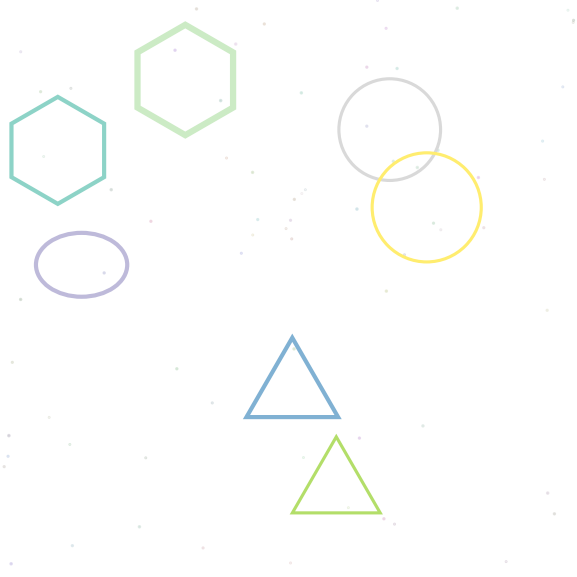[{"shape": "hexagon", "thickness": 2, "radius": 0.46, "center": [0.1, 0.739]}, {"shape": "oval", "thickness": 2, "radius": 0.4, "center": [0.141, 0.541]}, {"shape": "triangle", "thickness": 2, "radius": 0.46, "center": [0.506, 0.323]}, {"shape": "triangle", "thickness": 1.5, "radius": 0.44, "center": [0.582, 0.155]}, {"shape": "circle", "thickness": 1.5, "radius": 0.44, "center": [0.675, 0.775]}, {"shape": "hexagon", "thickness": 3, "radius": 0.48, "center": [0.321, 0.861]}, {"shape": "circle", "thickness": 1.5, "radius": 0.47, "center": [0.739, 0.64]}]